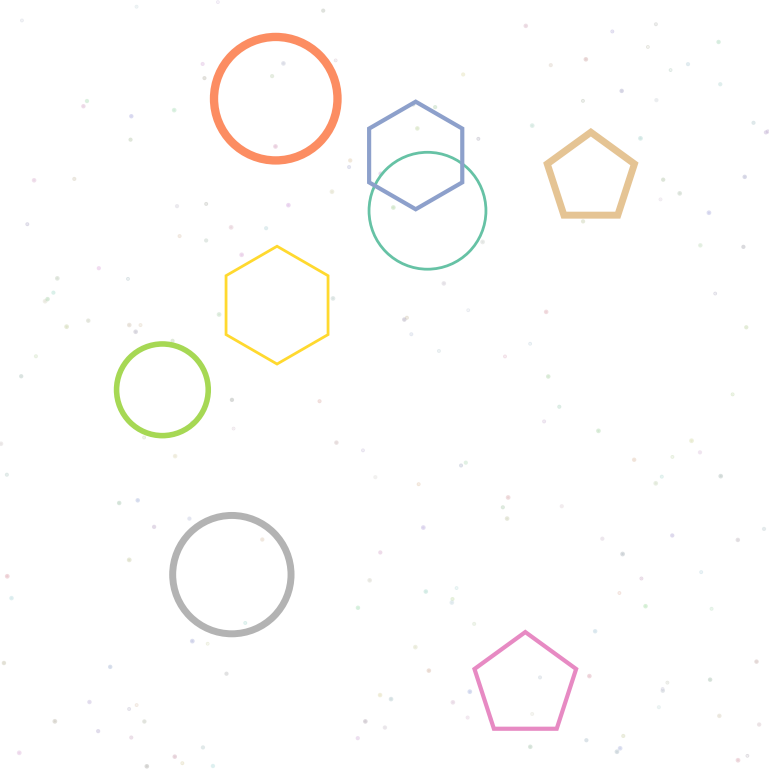[{"shape": "circle", "thickness": 1, "radius": 0.38, "center": [0.555, 0.726]}, {"shape": "circle", "thickness": 3, "radius": 0.4, "center": [0.358, 0.872]}, {"shape": "hexagon", "thickness": 1.5, "radius": 0.35, "center": [0.54, 0.798]}, {"shape": "pentagon", "thickness": 1.5, "radius": 0.35, "center": [0.682, 0.11]}, {"shape": "circle", "thickness": 2, "radius": 0.3, "center": [0.211, 0.494]}, {"shape": "hexagon", "thickness": 1, "radius": 0.38, "center": [0.36, 0.604]}, {"shape": "pentagon", "thickness": 2.5, "radius": 0.3, "center": [0.767, 0.769]}, {"shape": "circle", "thickness": 2.5, "radius": 0.38, "center": [0.301, 0.254]}]